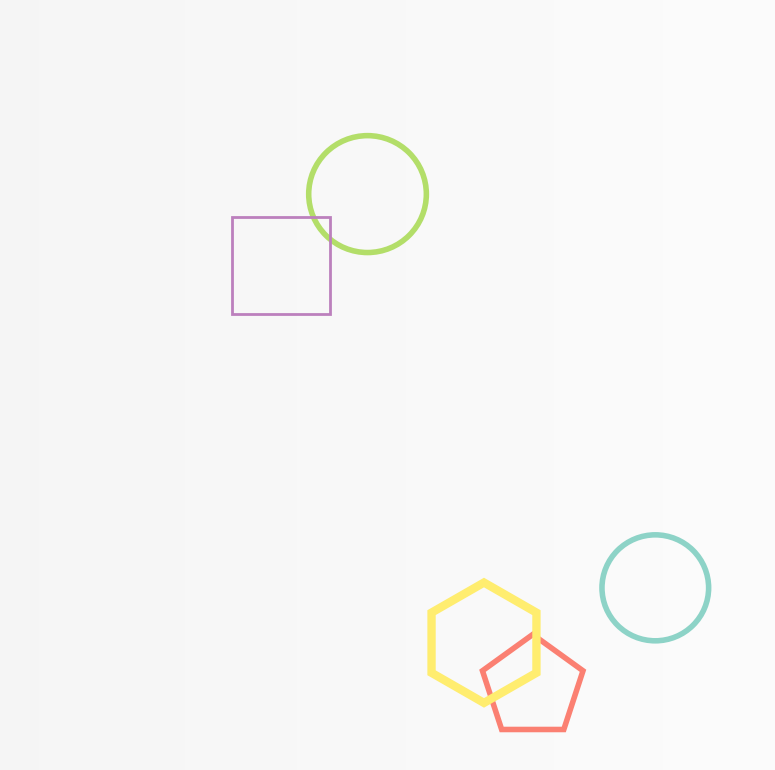[{"shape": "circle", "thickness": 2, "radius": 0.34, "center": [0.846, 0.237]}, {"shape": "pentagon", "thickness": 2, "radius": 0.34, "center": [0.687, 0.108]}, {"shape": "circle", "thickness": 2, "radius": 0.38, "center": [0.474, 0.748]}, {"shape": "square", "thickness": 1, "radius": 0.32, "center": [0.362, 0.655]}, {"shape": "hexagon", "thickness": 3, "radius": 0.39, "center": [0.625, 0.165]}]